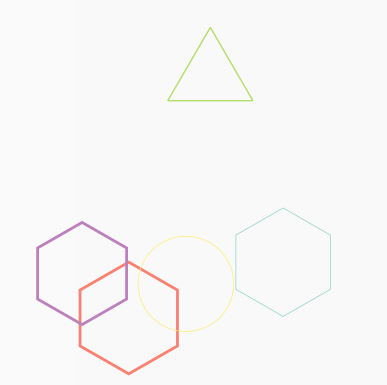[{"shape": "hexagon", "thickness": 0.5, "radius": 0.7, "center": [0.731, 0.319]}, {"shape": "hexagon", "thickness": 2, "radius": 0.73, "center": [0.332, 0.174]}, {"shape": "triangle", "thickness": 1, "radius": 0.63, "center": [0.543, 0.802]}, {"shape": "hexagon", "thickness": 2, "radius": 0.66, "center": [0.212, 0.29]}, {"shape": "circle", "thickness": 0.5, "radius": 0.62, "center": [0.48, 0.263]}]